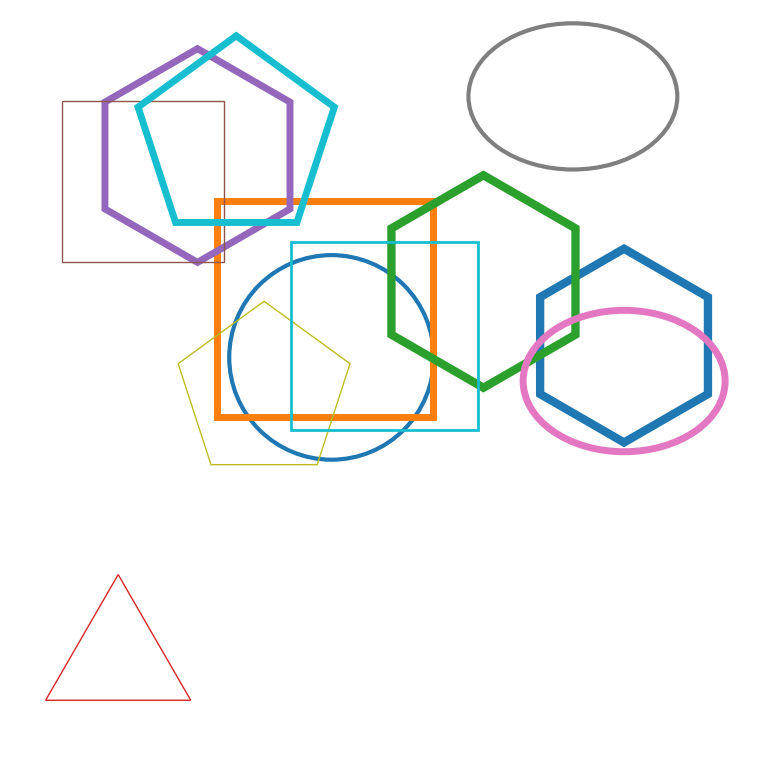[{"shape": "circle", "thickness": 1.5, "radius": 0.66, "center": [0.431, 0.536]}, {"shape": "hexagon", "thickness": 3, "radius": 0.63, "center": [0.81, 0.551]}, {"shape": "square", "thickness": 2.5, "radius": 0.7, "center": [0.423, 0.598]}, {"shape": "hexagon", "thickness": 3, "radius": 0.69, "center": [0.628, 0.634]}, {"shape": "triangle", "thickness": 0.5, "radius": 0.54, "center": [0.153, 0.145]}, {"shape": "hexagon", "thickness": 2.5, "radius": 0.69, "center": [0.256, 0.798]}, {"shape": "square", "thickness": 0.5, "radius": 0.52, "center": [0.186, 0.764]}, {"shape": "oval", "thickness": 2.5, "radius": 0.66, "center": [0.811, 0.505]}, {"shape": "oval", "thickness": 1.5, "radius": 0.68, "center": [0.744, 0.875]}, {"shape": "pentagon", "thickness": 0.5, "radius": 0.59, "center": [0.343, 0.491]}, {"shape": "square", "thickness": 1, "radius": 0.61, "center": [0.499, 0.564]}, {"shape": "pentagon", "thickness": 2.5, "radius": 0.67, "center": [0.307, 0.819]}]